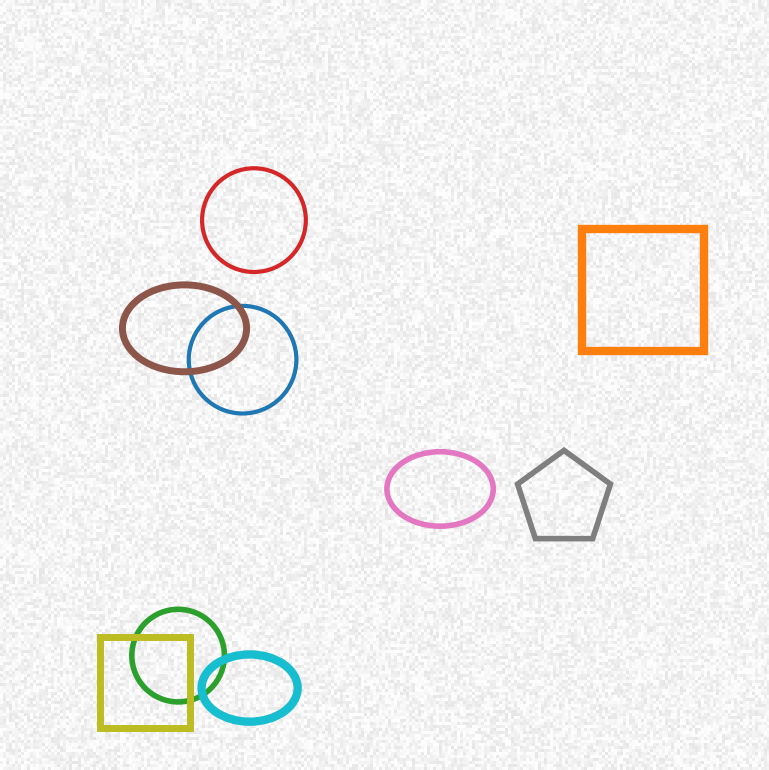[{"shape": "circle", "thickness": 1.5, "radius": 0.35, "center": [0.315, 0.533]}, {"shape": "square", "thickness": 3, "radius": 0.39, "center": [0.835, 0.624]}, {"shape": "circle", "thickness": 2, "radius": 0.3, "center": [0.231, 0.149]}, {"shape": "circle", "thickness": 1.5, "radius": 0.34, "center": [0.33, 0.714]}, {"shape": "oval", "thickness": 2.5, "radius": 0.4, "center": [0.24, 0.574]}, {"shape": "oval", "thickness": 2, "radius": 0.35, "center": [0.572, 0.365]}, {"shape": "pentagon", "thickness": 2, "radius": 0.32, "center": [0.732, 0.352]}, {"shape": "square", "thickness": 2.5, "radius": 0.29, "center": [0.188, 0.113]}, {"shape": "oval", "thickness": 3, "radius": 0.31, "center": [0.324, 0.106]}]